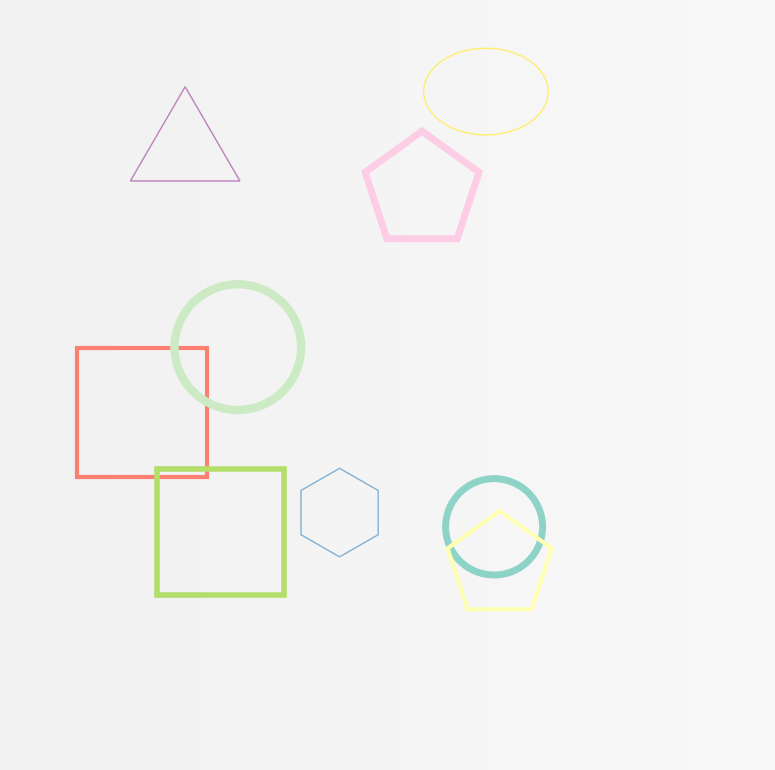[{"shape": "circle", "thickness": 2.5, "radius": 0.31, "center": [0.638, 0.316]}, {"shape": "pentagon", "thickness": 1.5, "radius": 0.35, "center": [0.645, 0.266]}, {"shape": "square", "thickness": 1.5, "radius": 0.42, "center": [0.183, 0.464]}, {"shape": "hexagon", "thickness": 0.5, "radius": 0.29, "center": [0.438, 0.334]}, {"shape": "square", "thickness": 2, "radius": 0.41, "center": [0.284, 0.309]}, {"shape": "pentagon", "thickness": 2.5, "radius": 0.39, "center": [0.545, 0.752]}, {"shape": "triangle", "thickness": 0.5, "radius": 0.41, "center": [0.239, 0.806]}, {"shape": "circle", "thickness": 3, "radius": 0.41, "center": [0.307, 0.549]}, {"shape": "oval", "thickness": 0.5, "radius": 0.4, "center": [0.627, 0.881]}]